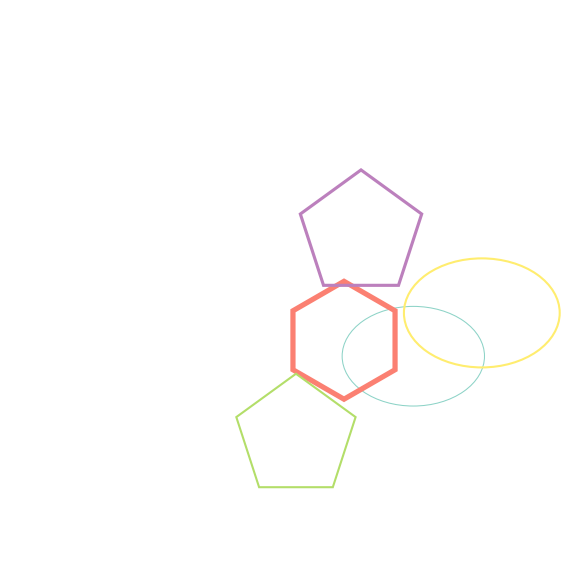[{"shape": "oval", "thickness": 0.5, "radius": 0.62, "center": [0.716, 0.382]}, {"shape": "hexagon", "thickness": 2.5, "radius": 0.51, "center": [0.596, 0.41]}, {"shape": "pentagon", "thickness": 1, "radius": 0.54, "center": [0.512, 0.243]}, {"shape": "pentagon", "thickness": 1.5, "radius": 0.55, "center": [0.625, 0.594]}, {"shape": "oval", "thickness": 1, "radius": 0.67, "center": [0.834, 0.457]}]